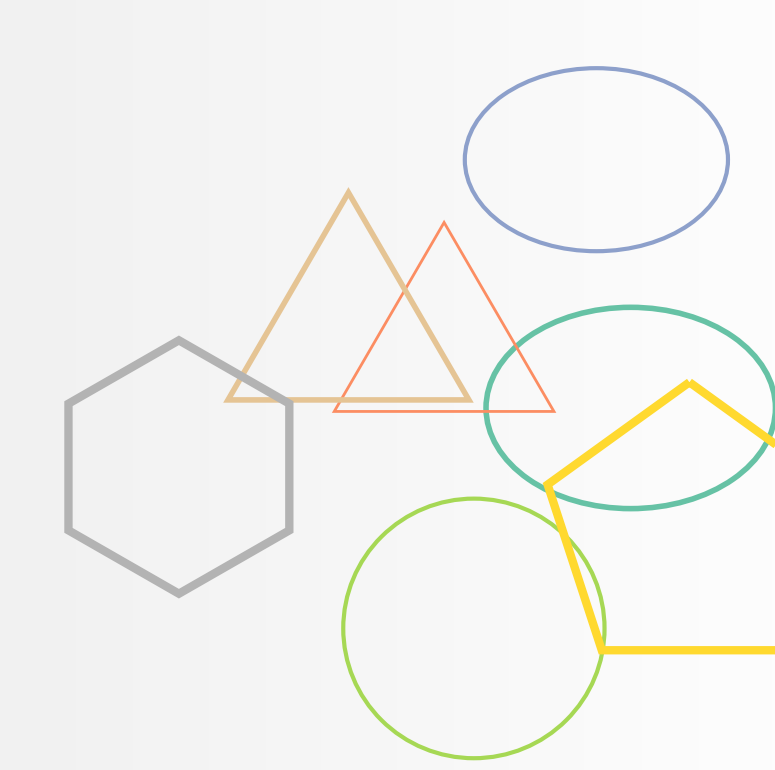[{"shape": "oval", "thickness": 2, "radius": 0.93, "center": [0.814, 0.47]}, {"shape": "triangle", "thickness": 1, "radius": 0.82, "center": [0.573, 0.547]}, {"shape": "oval", "thickness": 1.5, "radius": 0.85, "center": [0.77, 0.793]}, {"shape": "circle", "thickness": 1.5, "radius": 0.84, "center": [0.611, 0.184]}, {"shape": "pentagon", "thickness": 3, "radius": 0.96, "center": [0.89, 0.311]}, {"shape": "triangle", "thickness": 2, "radius": 0.9, "center": [0.45, 0.57]}, {"shape": "hexagon", "thickness": 3, "radius": 0.82, "center": [0.231, 0.393]}]